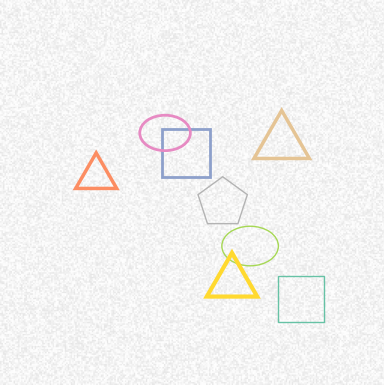[{"shape": "square", "thickness": 1, "radius": 0.3, "center": [0.781, 0.223]}, {"shape": "triangle", "thickness": 2.5, "radius": 0.31, "center": [0.25, 0.541]}, {"shape": "square", "thickness": 2, "radius": 0.31, "center": [0.482, 0.602]}, {"shape": "oval", "thickness": 2, "radius": 0.33, "center": [0.429, 0.655]}, {"shape": "oval", "thickness": 1, "radius": 0.37, "center": [0.65, 0.361]}, {"shape": "triangle", "thickness": 3, "radius": 0.38, "center": [0.603, 0.268]}, {"shape": "triangle", "thickness": 2.5, "radius": 0.42, "center": [0.732, 0.63]}, {"shape": "pentagon", "thickness": 1, "radius": 0.34, "center": [0.578, 0.474]}]